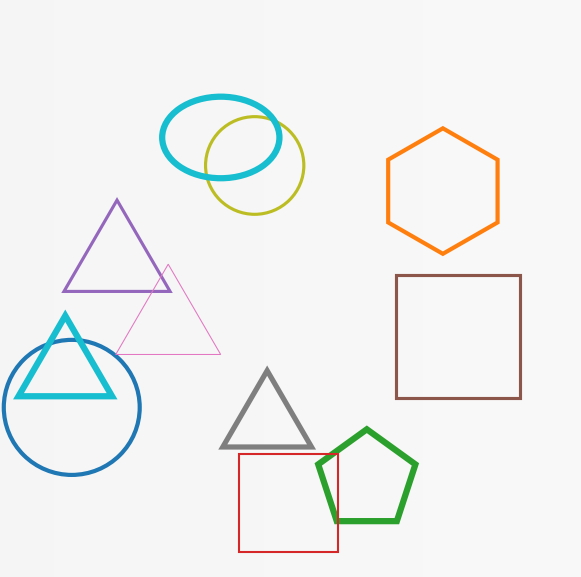[{"shape": "circle", "thickness": 2, "radius": 0.58, "center": [0.123, 0.294]}, {"shape": "hexagon", "thickness": 2, "radius": 0.54, "center": [0.762, 0.668]}, {"shape": "pentagon", "thickness": 3, "radius": 0.44, "center": [0.631, 0.168]}, {"shape": "square", "thickness": 1, "radius": 0.42, "center": [0.496, 0.128]}, {"shape": "triangle", "thickness": 1.5, "radius": 0.53, "center": [0.201, 0.547]}, {"shape": "square", "thickness": 1.5, "radius": 0.53, "center": [0.788, 0.416]}, {"shape": "triangle", "thickness": 0.5, "radius": 0.52, "center": [0.289, 0.437]}, {"shape": "triangle", "thickness": 2.5, "radius": 0.44, "center": [0.46, 0.269]}, {"shape": "circle", "thickness": 1.5, "radius": 0.42, "center": [0.438, 0.713]}, {"shape": "triangle", "thickness": 3, "radius": 0.46, "center": [0.112, 0.359]}, {"shape": "oval", "thickness": 3, "radius": 0.5, "center": [0.38, 0.761]}]